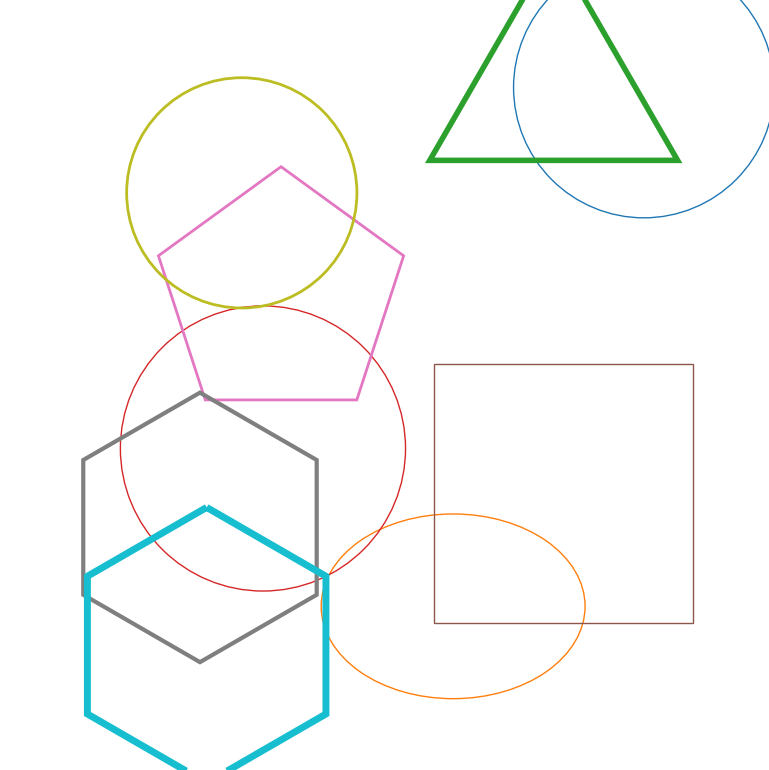[{"shape": "circle", "thickness": 0.5, "radius": 0.85, "center": [0.836, 0.886]}, {"shape": "oval", "thickness": 0.5, "radius": 0.86, "center": [0.588, 0.213]}, {"shape": "triangle", "thickness": 2, "radius": 0.93, "center": [0.719, 0.885]}, {"shape": "circle", "thickness": 0.5, "radius": 0.93, "center": [0.341, 0.418]}, {"shape": "square", "thickness": 0.5, "radius": 0.84, "center": [0.732, 0.359]}, {"shape": "pentagon", "thickness": 1, "radius": 0.84, "center": [0.365, 0.616]}, {"shape": "hexagon", "thickness": 1.5, "radius": 0.88, "center": [0.26, 0.315]}, {"shape": "circle", "thickness": 1, "radius": 0.75, "center": [0.314, 0.75]}, {"shape": "hexagon", "thickness": 2.5, "radius": 0.89, "center": [0.268, 0.162]}]